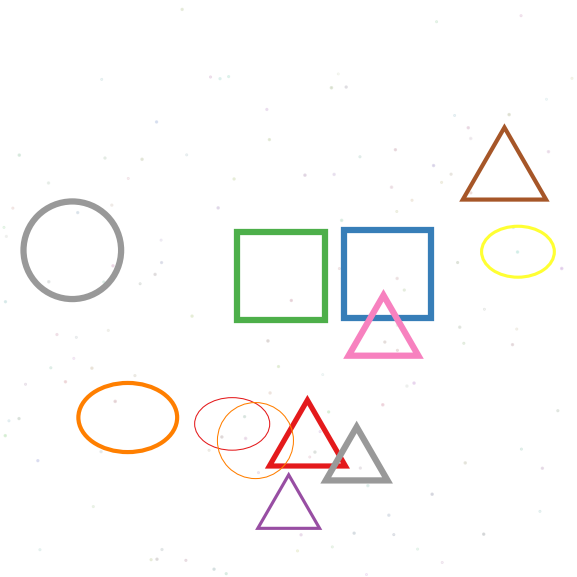[{"shape": "oval", "thickness": 0.5, "radius": 0.33, "center": [0.402, 0.265]}, {"shape": "triangle", "thickness": 2.5, "radius": 0.38, "center": [0.532, 0.23]}, {"shape": "square", "thickness": 3, "radius": 0.38, "center": [0.672, 0.525]}, {"shape": "square", "thickness": 3, "radius": 0.38, "center": [0.487, 0.521]}, {"shape": "triangle", "thickness": 1.5, "radius": 0.31, "center": [0.5, 0.115]}, {"shape": "oval", "thickness": 2, "radius": 0.43, "center": [0.221, 0.276]}, {"shape": "circle", "thickness": 0.5, "radius": 0.33, "center": [0.442, 0.236]}, {"shape": "oval", "thickness": 1.5, "radius": 0.32, "center": [0.897, 0.563]}, {"shape": "triangle", "thickness": 2, "radius": 0.42, "center": [0.873, 0.695]}, {"shape": "triangle", "thickness": 3, "radius": 0.35, "center": [0.664, 0.418]}, {"shape": "triangle", "thickness": 3, "radius": 0.31, "center": [0.618, 0.198]}, {"shape": "circle", "thickness": 3, "radius": 0.42, "center": [0.125, 0.566]}]